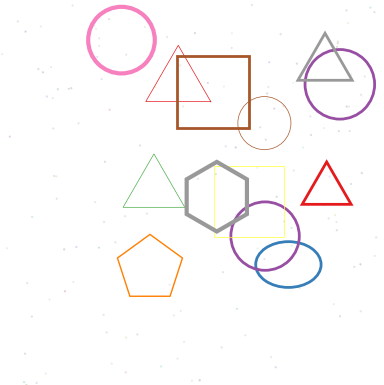[{"shape": "triangle", "thickness": 2, "radius": 0.37, "center": [0.849, 0.506]}, {"shape": "triangle", "thickness": 0.5, "radius": 0.49, "center": [0.463, 0.785]}, {"shape": "oval", "thickness": 2, "radius": 0.42, "center": [0.749, 0.313]}, {"shape": "triangle", "thickness": 0.5, "radius": 0.46, "center": [0.4, 0.508]}, {"shape": "circle", "thickness": 2, "radius": 0.44, "center": [0.689, 0.387]}, {"shape": "circle", "thickness": 2, "radius": 0.45, "center": [0.883, 0.781]}, {"shape": "pentagon", "thickness": 1, "radius": 0.44, "center": [0.389, 0.302]}, {"shape": "square", "thickness": 0.5, "radius": 0.46, "center": [0.647, 0.477]}, {"shape": "square", "thickness": 2, "radius": 0.47, "center": [0.554, 0.761]}, {"shape": "circle", "thickness": 0.5, "radius": 0.34, "center": [0.687, 0.68]}, {"shape": "circle", "thickness": 3, "radius": 0.43, "center": [0.316, 0.896]}, {"shape": "hexagon", "thickness": 3, "radius": 0.45, "center": [0.563, 0.489]}, {"shape": "triangle", "thickness": 2, "radius": 0.41, "center": [0.844, 0.832]}]